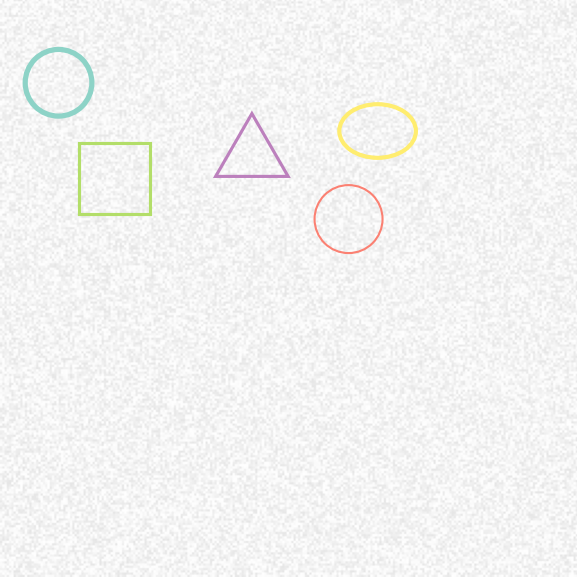[{"shape": "circle", "thickness": 2.5, "radius": 0.29, "center": [0.101, 0.856]}, {"shape": "circle", "thickness": 1, "radius": 0.29, "center": [0.604, 0.62]}, {"shape": "square", "thickness": 1.5, "radius": 0.31, "center": [0.199, 0.69]}, {"shape": "triangle", "thickness": 1.5, "radius": 0.36, "center": [0.436, 0.73]}, {"shape": "oval", "thickness": 2, "radius": 0.33, "center": [0.654, 0.772]}]